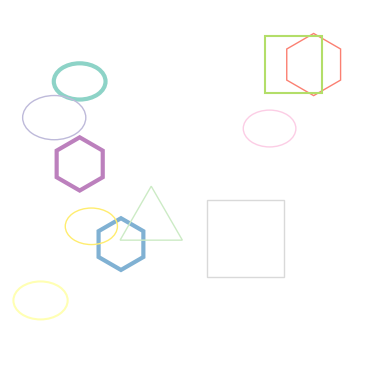[{"shape": "oval", "thickness": 3, "radius": 0.34, "center": [0.207, 0.789]}, {"shape": "oval", "thickness": 1.5, "radius": 0.35, "center": [0.105, 0.22]}, {"shape": "oval", "thickness": 1, "radius": 0.41, "center": [0.141, 0.694]}, {"shape": "hexagon", "thickness": 1, "radius": 0.4, "center": [0.815, 0.832]}, {"shape": "hexagon", "thickness": 3, "radius": 0.34, "center": [0.314, 0.366]}, {"shape": "square", "thickness": 1.5, "radius": 0.37, "center": [0.762, 0.832]}, {"shape": "oval", "thickness": 1, "radius": 0.34, "center": [0.7, 0.666]}, {"shape": "square", "thickness": 1, "radius": 0.5, "center": [0.638, 0.381]}, {"shape": "hexagon", "thickness": 3, "radius": 0.35, "center": [0.207, 0.574]}, {"shape": "triangle", "thickness": 1, "radius": 0.47, "center": [0.393, 0.423]}, {"shape": "oval", "thickness": 1, "radius": 0.34, "center": [0.237, 0.412]}]